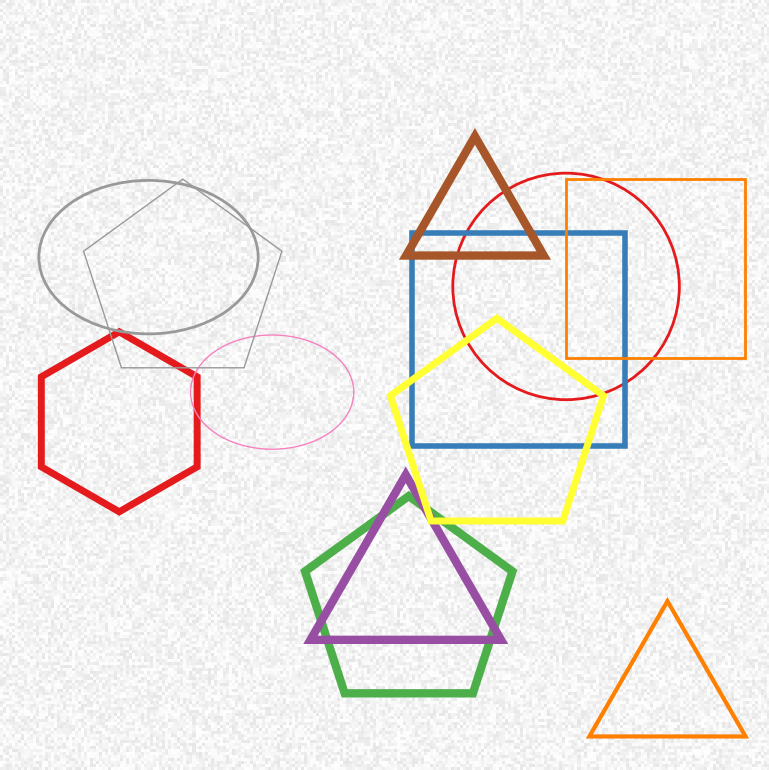[{"shape": "hexagon", "thickness": 2.5, "radius": 0.58, "center": [0.155, 0.452]}, {"shape": "circle", "thickness": 1, "radius": 0.74, "center": [0.735, 0.628]}, {"shape": "square", "thickness": 2, "radius": 0.69, "center": [0.673, 0.559]}, {"shape": "pentagon", "thickness": 3, "radius": 0.71, "center": [0.531, 0.214]}, {"shape": "triangle", "thickness": 3, "radius": 0.71, "center": [0.527, 0.24]}, {"shape": "triangle", "thickness": 1.5, "radius": 0.59, "center": [0.867, 0.102]}, {"shape": "square", "thickness": 1, "radius": 0.58, "center": [0.851, 0.651]}, {"shape": "pentagon", "thickness": 2.5, "radius": 0.73, "center": [0.645, 0.441]}, {"shape": "triangle", "thickness": 3, "radius": 0.52, "center": [0.617, 0.72]}, {"shape": "oval", "thickness": 0.5, "radius": 0.53, "center": [0.353, 0.491]}, {"shape": "oval", "thickness": 1, "radius": 0.71, "center": [0.193, 0.666]}, {"shape": "pentagon", "thickness": 0.5, "radius": 0.68, "center": [0.237, 0.632]}]